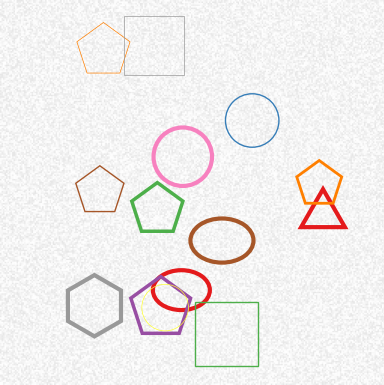[{"shape": "oval", "thickness": 3, "radius": 0.37, "center": [0.471, 0.246]}, {"shape": "triangle", "thickness": 3, "radius": 0.33, "center": [0.839, 0.443]}, {"shape": "circle", "thickness": 1, "radius": 0.35, "center": [0.655, 0.687]}, {"shape": "pentagon", "thickness": 2.5, "radius": 0.35, "center": [0.409, 0.456]}, {"shape": "square", "thickness": 1, "radius": 0.41, "center": [0.588, 0.133]}, {"shape": "pentagon", "thickness": 2.5, "radius": 0.41, "center": [0.417, 0.2]}, {"shape": "pentagon", "thickness": 0.5, "radius": 0.36, "center": [0.269, 0.869]}, {"shape": "pentagon", "thickness": 2, "radius": 0.31, "center": [0.829, 0.522]}, {"shape": "circle", "thickness": 0.5, "radius": 0.3, "center": [0.429, 0.201]}, {"shape": "pentagon", "thickness": 1, "radius": 0.33, "center": [0.259, 0.504]}, {"shape": "oval", "thickness": 3, "radius": 0.41, "center": [0.577, 0.375]}, {"shape": "circle", "thickness": 3, "radius": 0.38, "center": [0.475, 0.593]}, {"shape": "square", "thickness": 0.5, "radius": 0.39, "center": [0.401, 0.882]}, {"shape": "hexagon", "thickness": 3, "radius": 0.4, "center": [0.245, 0.206]}]